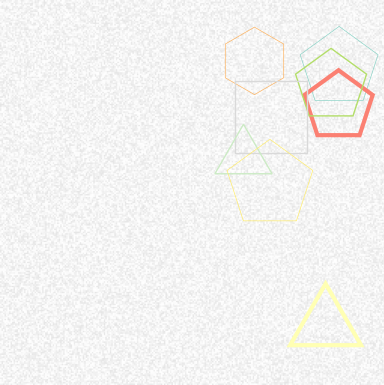[{"shape": "pentagon", "thickness": 0.5, "radius": 0.53, "center": [0.881, 0.825]}, {"shape": "triangle", "thickness": 3, "radius": 0.53, "center": [0.846, 0.157]}, {"shape": "pentagon", "thickness": 3, "radius": 0.47, "center": [0.879, 0.724]}, {"shape": "hexagon", "thickness": 0.5, "radius": 0.44, "center": [0.661, 0.842]}, {"shape": "pentagon", "thickness": 1, "radius": 0.48, "center": [0.86, 0.777]}, {"shape": "square", "thickness": 1, "radius": 0.47, "center": [0.703, 0.697]}, {"shape": "triangle", "thickness": 1, "radius": 0.43, "center": [0.632, 0.592]}, {"shape": "pentagon", "thickness": 0.5, "radius": 0.59, "center": [0.701, 0.521]}]